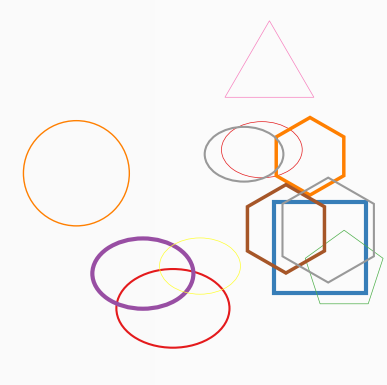[{"shape": "oval", "thickness": 0.5, "radius": 0.52, "center": [0.676, 0.611]}, {"shape": "oval", "thickness": 1.5, "radius": 0.73, "center": [0.446, 0.199]}, {"shape": "square", "thickness": 3, "radius": 0.59, "center": [0.827, 0.358]}, {"shape": "pentagon", "thickness": 0.5, "radius": 0.53, "center": [0.888, 0.296]}, {"shape": "oval", "thickness": 3, "radius": 0.65, "center": [0.369, 0.289]}, {"shape": "hexagon", "thickness": 2.5, "radius": 0.5, "center": [0.8, 0.594]}, {"shape": "circle", "thickness": 1, "radius": 0.68, "center": [0.197, 0.55]}, {"shape": "oval", "thickness": 0.5, "radius": 0.52, "center": [0.516, 0.309]}, {"shape": "hexagon", "thickness": 2.5, "radius": 0.57, "center": [0.738, 0.406]}, {"shape": "triangle", "thickness": 0.5, "radius": 0.66, "center": [0.695, 0.814]}, {"shape": "hexagon", "thickness": 1.5, "radius": 0.68, "center": [0.847, 0.402]}, {"shape": "oval", "thickness": 1.5, "radius": 0.51, "center": [0.63, 0.599]}]